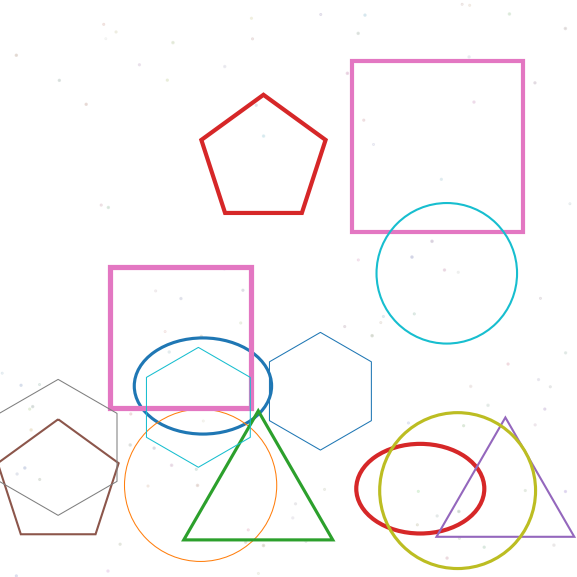[{"shape": "oval", "thickness": 1.5, "radius": 0.59, "center": [0.351, 0.331]}, {"shape": "hexagon", "thickness": 0.5, "radius": 0.51, "center": [0.555, 0.322]}, {"shape": "circle", "thickness": 0.5, "radius": 0.66, "center": [0.347, 0.159]}, {"shape": "triangle", "thickness": 1.5, "radius": 0.74, "center": [0.447, 0.139]}, {"shape": "pentagon", "thickness": 2, "radius": 0.57, "center": [0.456, 0.722]}, {"shape": "oval", "thickness": 2, "radius": 0.55, "center": [0.728, 0.153]}, {"shape": "triangle", "thickness": 1, "radius": 0.69, "center": [0.875, 0.138]}, {"shape": "pentagon", "thickness": 1, "radius": 0.55, "center": [0.101, 0.163]}, {"shape": "square", "thickness": 2.5, "radius": 0.61, "center": [0.312, 0.414]}, {"shape": "square", "thickness": 2, "radius": 0.74, "center": [0.757, 0.745]}, {"shape": "hexagon", "thickness": 0.5, "radius": 0.59, "center": [0.101, 0.224]}, {"shape": "circle", "thickness": 1.5, "radius": 0.67, "center": [0.792, 0.15]}, {"shape": "hexagon", "thickness": 0.5, "radius": 0.52, "center": [0.343, 0.294]}, {"shape": "circle", "thickness": 1, "radius": 0.61, "center": [0.774, 0.526]}]